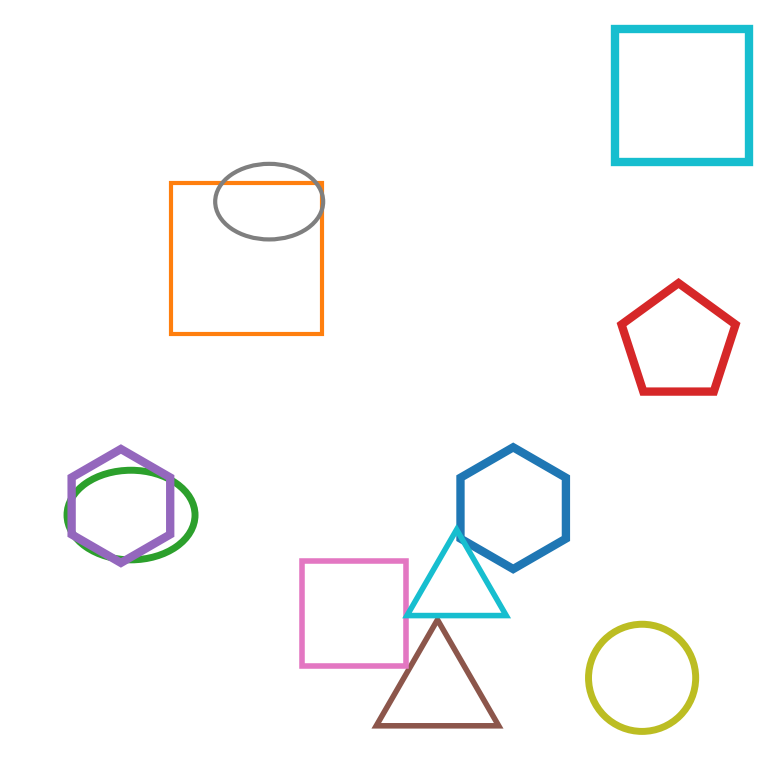[{"shape": "hexagon", "thickness": 3, "radius": 0.4, "center": [0.666, 0.34]}, {"shape": "square", "thickness": 1.5, "radius": 0.49, "center": [0.32, 0.665]}, {"shape": "oval", "thickness": 2.5, "radius": 0.42, "center": [0.17, 0.331]}, {"shape": "pentagon", "thickness": 3, "radius": 0.39, "center": [0.881, 0.554]}, {"shape": "hexagon", "thickness": 3, "radius": 0.37, "center": [0.157, 0.343]}, {"shape": "triangle", "thickness": 2, "radius": 0.46, "center": [0.568, 0.103]}, {"shape": "square", "thickness": 2, "radius": 0.34, "center": [0.46, 0.203]}, {"shape": "oval", "thickness": 1.5, "radius": 0.35, "center": [0.35, 0.738]}, {"shape": "circle", "thickness": 2.5, "radius": 0.35, "center": [0.834, 0.12]}, {"shape": "square", "thickness": 3, "radius": 0.43, "center": [0.885, 0.876]}, {"shape": "triangle", "thickness": 2, "radius": 0.37, "center": [0.593, 0.238]}]